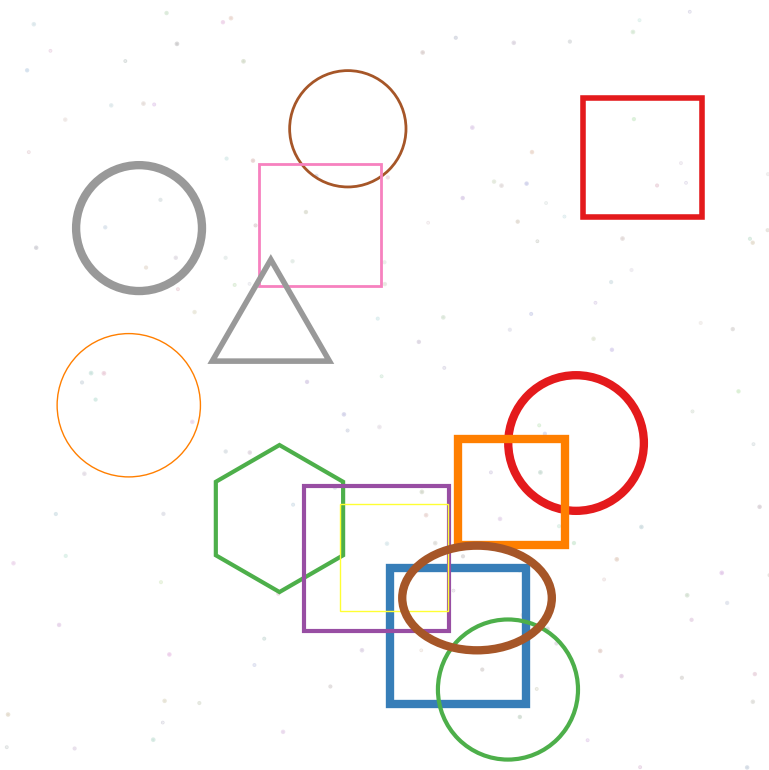[{"shape": "square", "thickness": 2, "radius": 0.38, "center": [0.834, 0.795]}, {"shape": "circle", "thickness": 3, "radius": 0.44, "center": [0.748, 0.425]}, {"shape": "square", "thickness": 3, "radius": 0.44, "center": [0.595, 0.174]}, {"shape": "hexagon", "thickness": 1.5, "radius": 0.48, "center": [0.363, 0.327]}, {"shape": "circle", "thickness": 1.5, "radius": 0.45, "center": [0.66, 0.105]}, {"shape": "square", "thickness": 1.5, "radius": 0.47, "center": [0.489, 0.274]}, {"shape": "circle", "thickness": 0.5, "radius": 0.47, "center": [0.167, 0.474]}, {"shape": "square", "thickness": 3, "radius": 0.35, "center": [0.664, 0.361]}, {"shape": "square", "thickness": 0.5, "radius": 0.35, "center": [0.512, 0.276]}, {"shape": "circle", "thickness": 1, "radius": 0.38, "center": [0.452, 0.833]}, {"shape": "oval", "thickness": 3, "radius": 0.49, "center": [0.62, 0.223]}, {"shape": "square", "thickness": 1, "radius": 0.39, "center": [0.416, 0.708]}, {"shape": "triangle", "thickness": 2, "radius": 0.44, "center": [0.352, 0.575]}, {"shape": "circle", "thickness": 3, "radius": 0.41, "center": [0.181, 0.704]}]